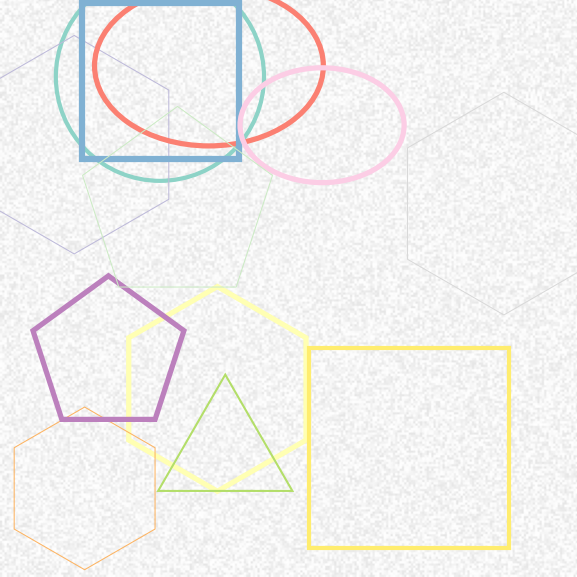[{"shape": "circle", "thickness": 2, "radius": 0.9, "center": [0.277, 0.866]}, {"shape": "hexagon", "thickness": 2.5, "radius": 0.89, "center": [0.376, 0.326]}, {"shape": "hexagon", "thickness": 0.5, "radius": 0.95, "center": [0.128, 0.749]}, {"shape": "oval", "thickness": 2.5, "radius": 0.99, "center": [0.362, 0.885]}, {"shape": "square", "thickness": 3, "radius": 0.68, "center": [0.278, 0.859]}, {"shape": "hexagon", "thickness": 0.5, "radius": 0.7, "center": [0.147, 0.153]}, {"shape": "triangle", "thickness": 1, "radius": 0.67, "center": [0.39, 0.216]}, {"shape": "oval", "thickness": 2.5, "radius": 0.71, "center": [0.558, 0.782]}, {"shape": "hexagon", "thickness": 0.5, "radius": 0.96, "center": [0.873, 0.647]}, {"shape": "pentagon", "thickness": 2.5, "radius": 0.69, "center": [0.188, 0.384]}, {"shape": "pentagon", "thickness": 0.5, "radius": 0.86, "center": [0.307, 0.642]}, {"shape": "square", "thickness": 2, "radius": 0.87, "center": [0.709, 0.223]}]